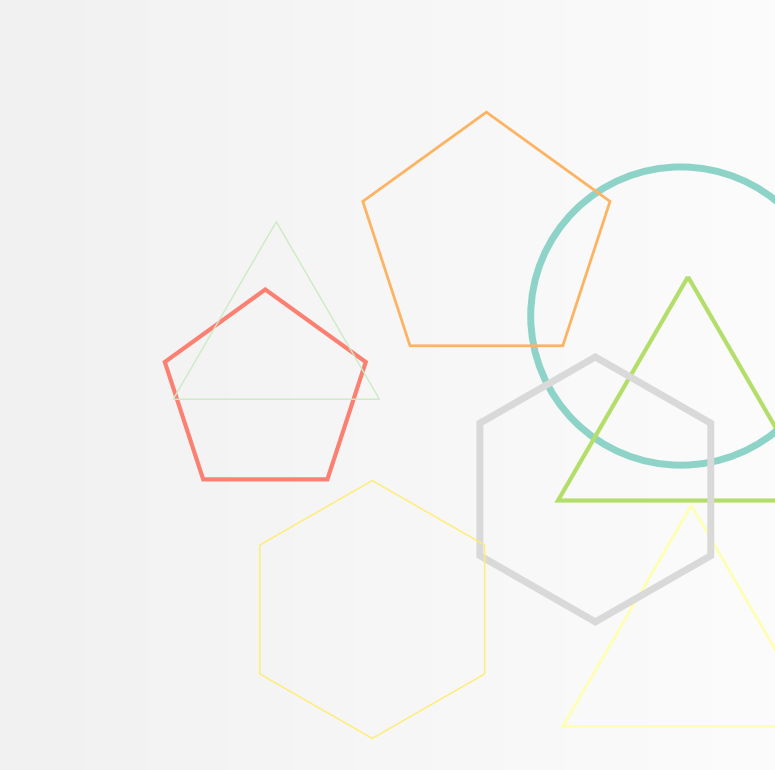[{"shape": "circle", "thickness": 2.5, "radius": 0.97, "center": [0.878, 0.59]}, {"shape": "triangle", "thickness": 1, "radius": 0.96, "center": [0.892, 0.152]}, {"shape": "pentagon", "thickness": 1.5, "radius": 0.68, "center": [0.342, 0.488]}, {"shape": "pentagon", "thickness": 1, "radius": 0.84, "center": [0.628, 0.687]}, {"shape": "triangle", "thickness": 1.5, "radius": 0.97, "center": [0.888, 0.447]}, {"shape": "hexagon", "thickness": 2.5, "radius": 0.86, "center": [0.768, 0.364]}, {"shape": "triangle", "thickness": 0.5, "radius": 0.77, "center": [0.357, 0.558]}, {"shape": "hexagon", "thickness": 0.5, "radius": 0.84, "center": [0.48, 0.208]}]